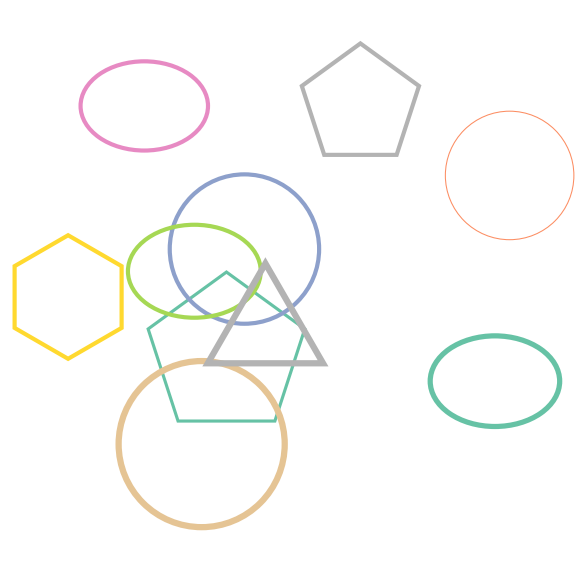[{"shape": "pentagon", "thickness": 1.5, "radius": 0.71, "center": [0.392, 0.385]}, {"shape": "oval", "thickness": 2.5, "radius": 0.56, "center": [0.857, 0.339]}, {"shape": "circle", "thickness": 0.5, "radius": 0.56, "center": [0.882, 0.695]}, {"shape": "circle", "thickness": 2, "radius": 0.65, "center": [0.423, 0.568]}, {"shape": "oval", "thickness": 2, "radius": 0.55, "center": [0.25, 0.816]}, {"shape": "oval", "thickness": 2, "radius": 0.57, "center": [0.337, 0.529]}, {"shape": "hexagon", "thickness": 2, "radius": 0.53, "center": [0.118, 0.485]}, {"shape": "circle", "thickness": 3, "radius": 0.72, "center": [0.349, 0.23]}, {"shape": "pentagon", "thickness": 2, "radius": 0.53, "center": [0.624, 0.817]}, {"shape": "triangle", "thickness": 3, "radius": 0.58, "center": [0.46, 0.428]}]